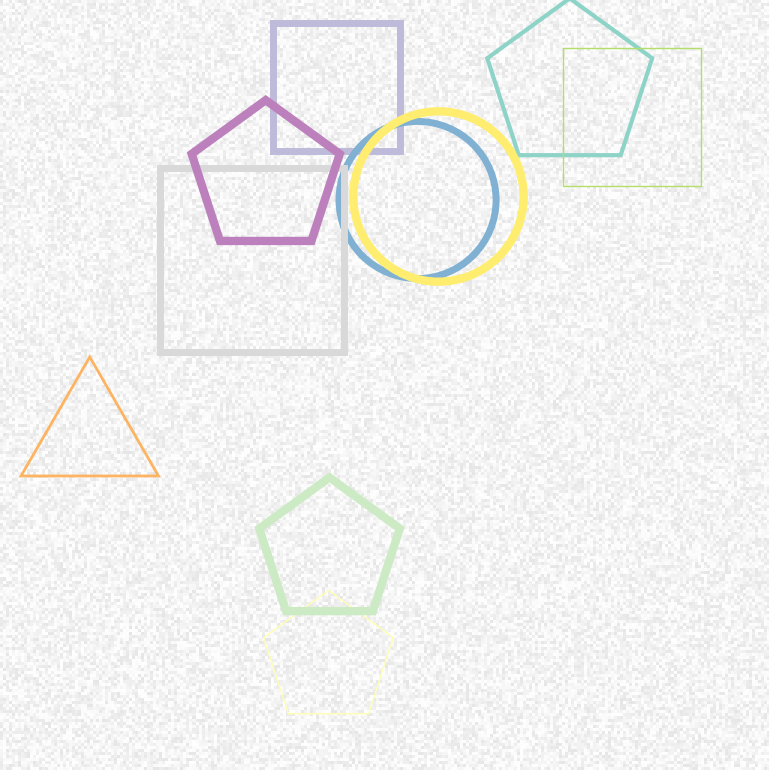[{"shape": "pentagon", "thickness": 1.5, "radius": 0.56, "center": [0.74, 0.89]}, {"shape": "pentagon", "thickness": 0.5, "radius": 0.44, "center": [0.427, 0.145]}, {"shape": "square", "thickness": 2.5, "radius": 0.41, "center": [0.437, 0.887]}, {"shape": "circle", "thickness": 2.5, "radius": 0.51, "center": [0.542, 0.74]}, {"shape": "triangle", "thickness": 1, "radius": 0.52, "center": [0.117, 0.433]}, {"shape": "square", "thickness": 0.5, "radius": 0.45, "center": [0.821, 0.848]}, {"shape": "square", "thickness": 2.5, "radius": 0.6, "center": [0.327, 0.662]}, {"shape": "pentagon", "thickness": 3, "radius": 0.51, "center": [0.345, 0.769]}, {"shape": "pentagon", "thickness": 3, "radius": 0.48, "center": [0.428, 0.284]}, {"shape": "circle", "thickness": 3, "radius": 0.55, "center": [0.569, 0.745]}]